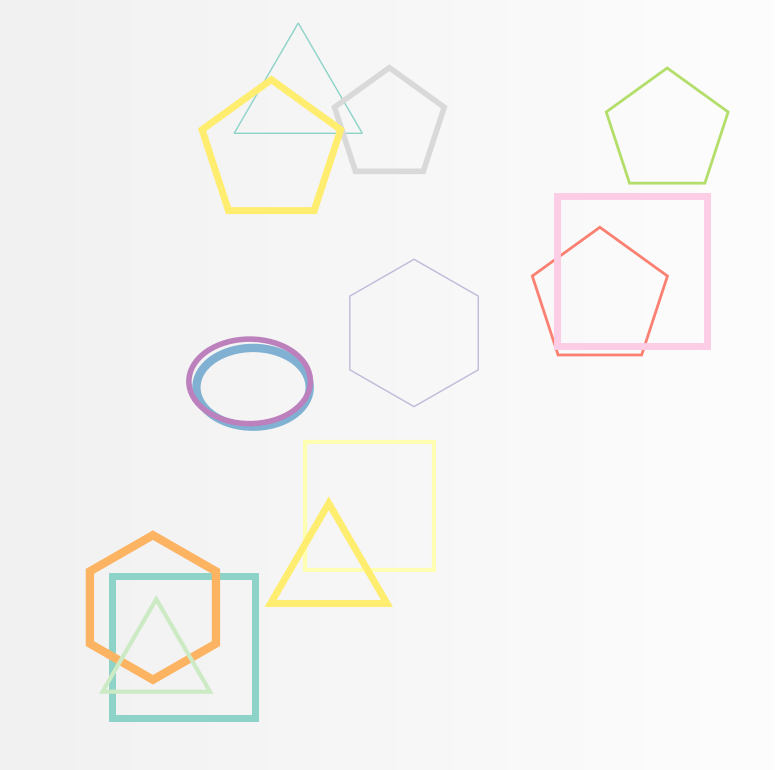[{"shape": "triangle", "thickness": 0.5, "radius": 0.48, "center": [0.385, 0.875]}, {"shape": "square", "thickness": 2.5, "radius": 0.46, "center": [0.237, 0.16]}, {"shape": "square", "thickness": 1.5, "radius": 0.42, "center": [0.477, 0.343]}, {"shape": "hexagon", "thickness": 0.5, "radius": 0.48, "center": [0.534, 0.568]}, {"shape": "pentagon", "thickness": 1, "radius": 0.46, "center": [0.774, 0.613]}, {"shape": "oval", "thickness": 3, "radius": 0.37, "center": [0.327, 0.497]}, {"shape": "hexagon", "thickness": 3, "radius": 0.47, "center": [0.197, 0.211]}, {"shape": "pentagon", "thickness": 1, "radius": 0.41, "center": [0.861, 0.829]}, {"shape": "square", "thickness": 2.5, "radius": 0.49, "center": [0.816, 0.648]}, {"shape": "pentagon", "thickness": 2, "radius": 0.37, "center": [0.502, 0.838]}, {"shape": "oval", "thickness": 2, "radius": 0.39, "center": [0.322, 0.505]}, {"shape": "triangle", "thickness": 1.5, "radius": 0.4, "center": [0.202, 0.142]}, {"shape": "pentagon", "thickness": 2.5, "radius": 0.47, "center": [0.35, 0.803]}, {"shape": "triangle", "thickness": 2.5, "radius": 0.43, "center": [0.424, 0.26]}]